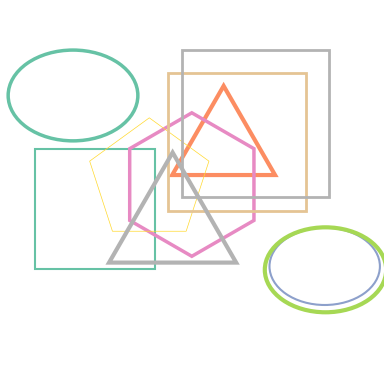[{"shape": "square", "thickness": 1.5, "radius": 0.78, "center": [0.248, 0.458]}, {"shape": "oval", "thickness": 2.5, "radius": 0.84, "center": [0.19, 0.752]}, {"shape": "triangle", "thickness": 3, "radius": 0.77, "center": [0.581, 0.623]}, {"shape": "oval", "thickness": 1.5, "radius": 0.72, "center": [0.843, 0.308]}, {"shape": "hexagon", "thickness": 2.5, "radius": 0.93, "center": [0.498, 0.521]}, {"shape": "oval", "thickness": 3, "radius": 0.79, "center": [0.845, 0.299]}, {"shape": "pentagon", "thickness": 0.5, "radius": 0.81, "center": [0.388, 0.531]}, {"shape": "square", "thickness": 2, "radius": 0.9, "center": [0.616, 0.631]}, {"shape": "triangle", "thickness": 3, "radius": 0.95, "center": [0.448, 0.413]}, {"shape": "square", "thickness": 2, "radius": 0.95, "center": [0.663, 0.678]}]